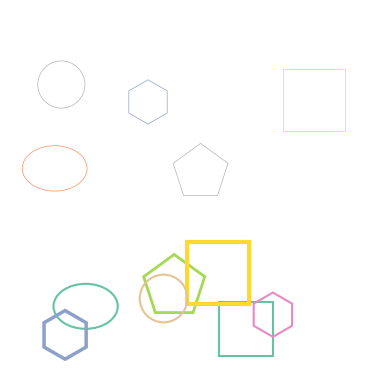[{"shape": "square", "thickness": 1.5, "radius": 0.35, "center": [0.639, 0.146]}, {"shape": "oval", "thickness": 1.5, "radius": 0.42, "center": [0.222, 0.204]}, {"shape": "oval", "thickness": 0.5, "radius": 0.42, "center": [0.142, 0.563]}, {"shape": "hexagon", "thickness": 2.5, "radius": 0.32, "center": [0.169, 0.13]}, {"shape": "hexagon", "thickness": 0.5, "radius": 0.29, "center": [0.384, 0.735]}, {"shape": "hexagon", "thickness": 1.5, "radius": 0.29, "center": [0.709, 0.183]}, {"shape": "pentagon", "thickness": 2, "radius": 0.42, "center": [0.452, 0.256]}, {"shape": "square", "thickness": 0.5, "radius": 0.4, "center": [0.815, 0.741]}, {"shape": "square", "thickness": 3, "radius": 0.4, "center": [0.566, 0.291]}, {"shape": "circle", "thickness": 1.5, "radius": 0.31, "center": [0.425, 0.225]}, {"shape": "circle", "thickness": 0.5, "radius": 0.31, "center": [0.159, 0.78]}, {"shape": "pentagon", "thickness": 0.5, "radius": 0.37, "center": [0.521, 0.553]}]